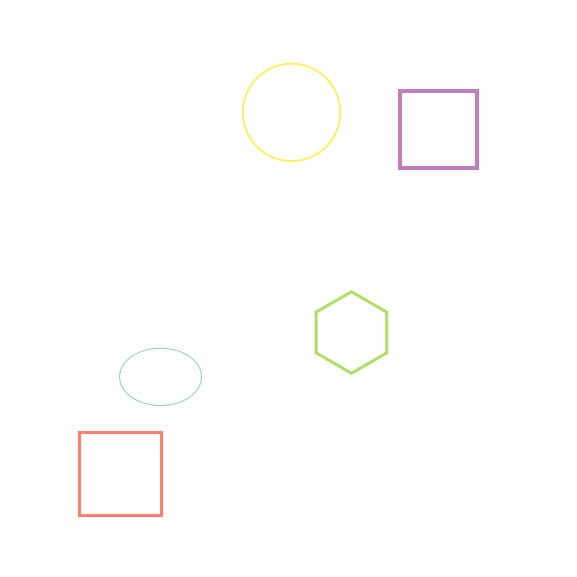[{"shape": "oval", "thickness": 0.5, "radius": 0.35, "center": [0.278, 0.347]}, {"shape": "square", "thickness": 1.5, "radius": 0.36, "center": [0.208, 0.179]}, {"shape": "hexagon", "thickness": 1.5, "radius": 0.35, "center": [0.609, 0.423]}, {"shape": "square", "thickness": 2, "radius": 0.33, "center": [0.759, 0.774]}, {"shape": "circle", "thickness": 1, "radius": 0.42, "center": [0.505, 0.804]}]